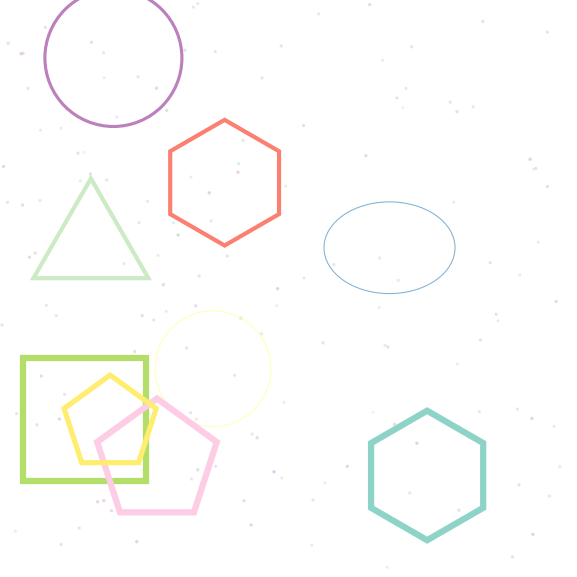[{"shape": "hexagon", "thickness": 3, "radius": 0.56, "center": [0.74, 0.176]}, {"shape": "circle", "thickness": 0.5, "radius": 0.5, "center": [0.369, 0.361]}, {"shape": "hexagon", "thickness": 2, "radius": 0.54, "center": [0.389, 0.683]}, {"shape": "oval", "thickness": 0.5, "radius": 0.57, "center": [0.674, 0.57]}, {"shape": "square", "thickness": 3, "radius": 0.53, "center": [0.146, 0.272]}, {"shape": "pentagon", "thickness": 3, "radius": 0.54, "center": [0.272, 0.2]}, {"shape": "circle", "thickness": 1.5, "radius": 0.59, "center": [0.196, 0.899]}, {"shape": "triangle", "thickness": 2, "radius": 0.57, "center": [0.157, 0.575]}, {"shape": "pentagon", "thickness": 2.5, "radius": 0.42, "center": [0.191, 0.266]}]